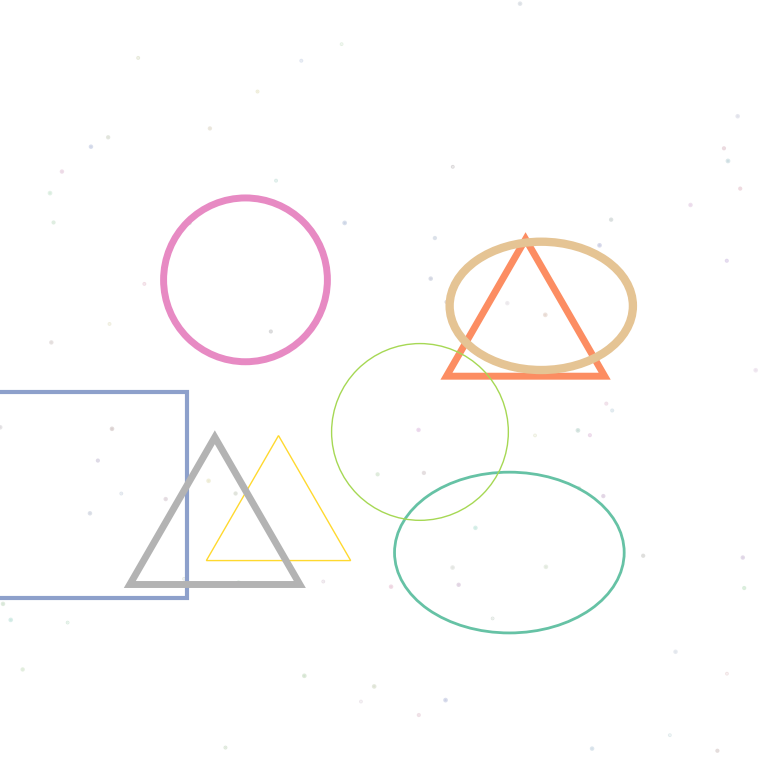[{"shape": "oval", "thickness": 1, "radius": 0.75, "center": [0.662, 0.282]}, {"shape": "triangle", "thickness": 2.5, "radius": 0.59, "center": [0.683, 0.571]}, {"shape": "square", "thickness": 1.5, "radius": 0.67, "center": [0.109, 0.357]}, {"shape": "circle", "thickness": 2.5, "radius": 0.53, "center": [0.319, 0.637]}, {"shape": "circle", "thickness": 0.5, "radius": 0.57, "center": [0.545, 0.439]}, {"shape": "triangle", "thickness": 0.5, "radius": 0.54, "center": [0.362, 0.326]}, {"shape": "oval", "thickness": 3, "radius": 0.6, "center": [0.703, 0.603]}, {"shape": "triangle", "thickness": 2.5, "radius": 0.64, "center": [0.279, 0.305]}]